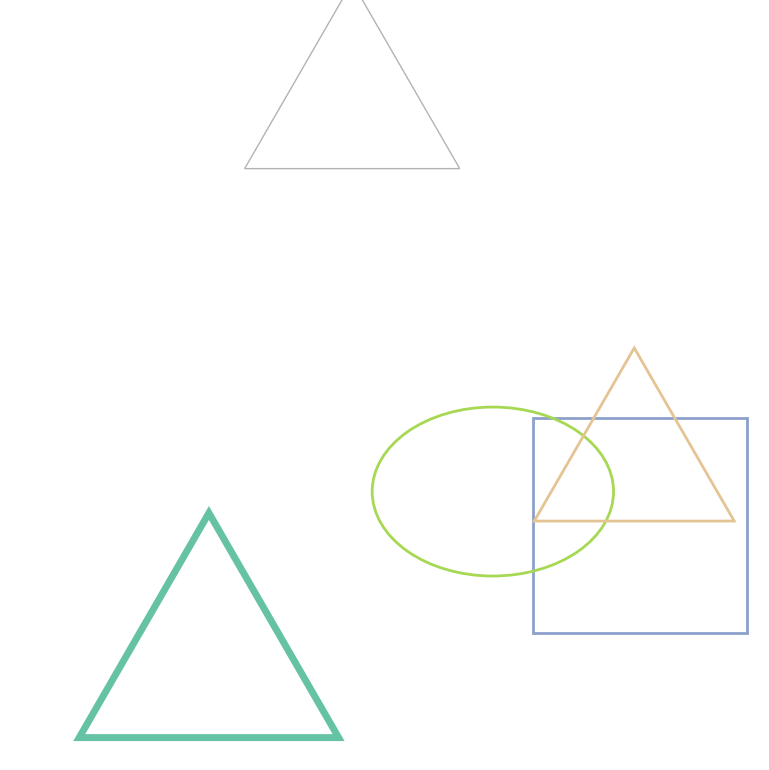[{"shape": "triangle", "thickness": 2.5, "radius": 0.97, "center": [0.271, 0.139]}, {"shape": "square", "thickness": 1, "radius": 0.7, "center": [0.832, 0.318]}, {"shape": "oval", "thickness": 1, "radius": 0.78, "center": [0.64, 0.362]}, {"shape": "triangle", "thickness": 1, "radius": 0.75, "center": [0.824, 0.398]}, {"shape": "triangle", "thickness": 0.5, "radius": 0.81, "center": [0.457, 0.862]}]